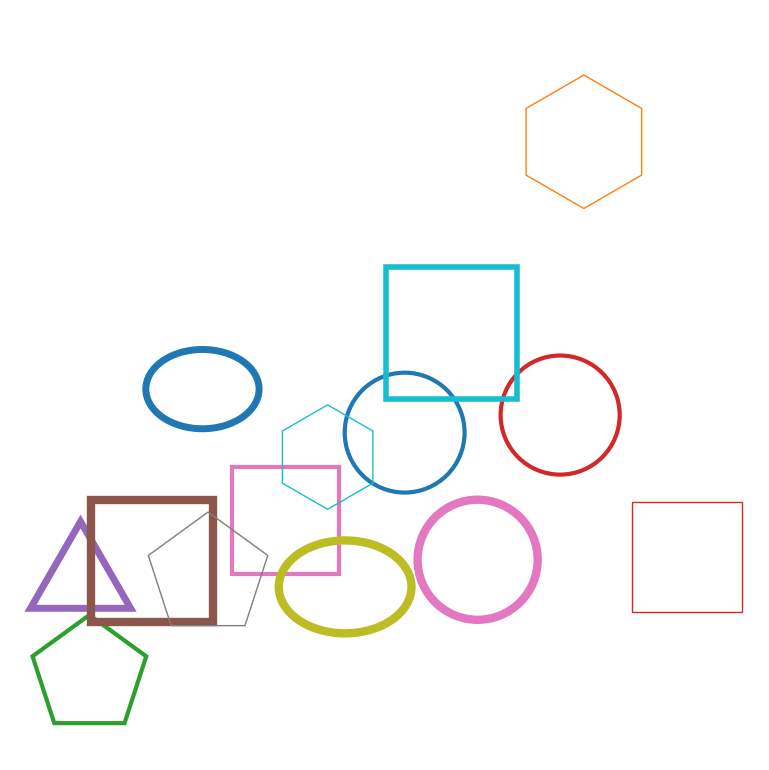[{"shape": "oval", "thickness": 2.5, "radius": 0.37, "center": [0.263, 0.495]}, {"shape": "circle", "thickness": 1.5, "radius": 0.39, "center": [0.526, 0.438]}, {"shape": "hexagon", "thickness": 0.5, "radius": 0.43, "center": [0.758, 0.816]}, {"shape": "pentagon", "thickness": 1.5, "radius": 0.39, "center": [0.116, 0.124]}, {"shape": "square", "thickness": 0.5, "radius": 0.36, "center": [0.892, 0.276]}, {"shape": "circle", "thickness": 1.5, "radius": 0.39, "center": [0.727, 0.461]}, {"shape": "triangle", "thickness": 2.5, "radius": 0.38, "center": [0.105, 0.248]}, {"shape": "square", "thickness": 3, "radius": 0.4, "center": [0.198, 0.272]}, {"shape": "square", "thickness": 1.5, "radius": 0.35, "center": [0.371, 0.324]}, {"shape": "circle", "thickness": 3, "radius": 0.39, "center": [0.62, 0.273]}, {"shape": "pentagon", "thickness": 0.5, "radius": 0.41, "center": [0.27, 0.253]}, {"shape": "oval", "thickness": 3, "radius": 0.43, "center": [0.448, 0.238]}, {"shape": "hexagon", "thickness": 0.5, "radius": 0.34, "center": [0.425, 0.406]}, {"shape": "square", "thickness": 2, "radius": 0.43, "center": [0.586, 0.567]}]